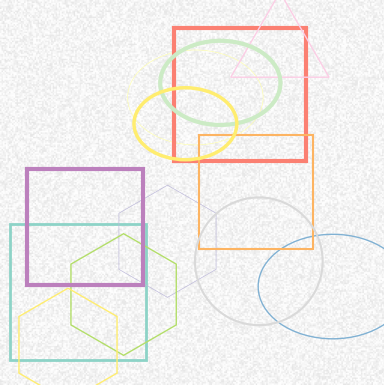[{"shape": "square", "thickness": 2, "radius": 0.89, "center": [0.203, 0.242]}, {"shape": "oval", "thickness": 0.5, "radius": 0.88, "center": [0.507, 0.747]}, {"shape": "hexagon", "thickness": 0.5, "radius": 0.73, "center": [0.435, 0.373]}, {"shape": "square", "thickness": 3, "radius": 0.86, "center": [0.624, 0.755]}, {"shape": "oval", "thickness": 1, "radius": 0.97, "center": [0.864, 0.256]}, {"shape": "square", "thickness": 1.5, "radius": 0.74, "center": [0.665, 0.502]}, {"shape": "hexagon", "thickness": 1, "radius": 0.79, "center": [0.321, 0.235]}, {"shape": "triangle", "thickness": 1, "radius": 0.74, "center": [0.727, 0.873]}, {"shape": "circle", "thickness": 1.5, "radius": 0.83, "center": [0.672, 0.321]}, {"shape": "square", "thickness": 3, "radius": 0.75, "center": [0.222, 0.411]}, {"shape": "oval", "thickness": 3, "radius": 0.78, "center": [0.572, 0.785]}, {"shape": "hexagon", "thickness": 1, "radius": 0.74, "center": [0.177, 0.104]}, {"shape": "oval", "thickness": 2.5, "radius": 0.67, "center": [0.482, 0.679]}]